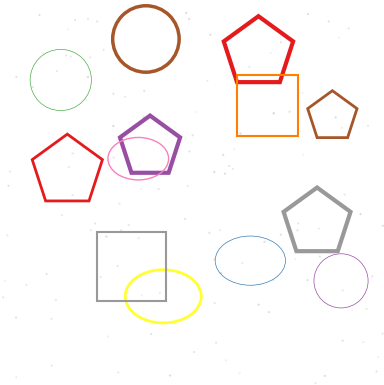[{"shape": "pentagon", "thickness": 3, "radius": 0.47, "center": [0.671, 0.863]}, {"shape": "pentagon", "thickness": 2, "radius": 0.48, "center": [0.175, 0.556]}, {"shape": "oval", "thickness": 0.5, "radius": 0.46, "center": [0.65, 0.323]}, {"shape": "circle", "thickness": 0.5, "radius": 0.4, "center": [0.158, 0.792]}, {"shape": "pentagon", "thickness": 3, "radius": 0.41, "center": [0.39, 0.618]}, {"shape": "circle", "thickness": 0.5, "radius": 0.35, "center": [0.886, 0.271]}, {"shape": "square", "thickness": 1.5, "radius": 0.4, "center": [0.694, 0.725]}, {"shape": "oval", "thickness": 2, "radius": 0.49, "center": [0.424, 0.23]}, {"shape": "circle", "thickness": 2.5, "radius": 0.43, "center": [0.379, 0.899]}, {"shape": "pentagon", "thickness": 2, "radius": 0.34, "center": [0.863, 0.697]}, {"shape": "oval", "thickness": 1, "radius": 0.39, "center": [0.359, 0.588]}, {"shape": "square", "thickness": 1.5, "radius": 0.45, "center": [0.341, 0.308]}, {"shape": "pentagon", "thickness": 3, "radius": 0.46, "center": [0.824, 0.421]}]